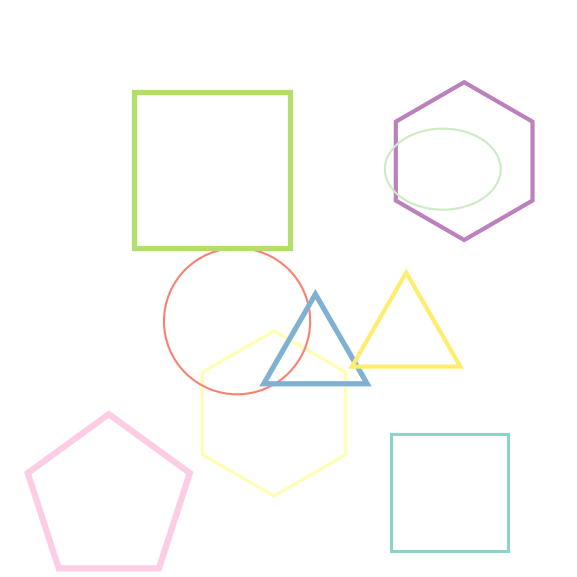[{"shape": "square", "thickness": 1.5, "radius": 0.51, "center": [0.778, 0.147]}, {"shape": "hexagon", "thickness": 1.5, "radius": 0.72, "center": [0.475, 0.283]}, {"shape": "circle", "thickness": 1, "radius": 0.63, "center": [0.411, 0.443]}, {"shape": "triangle", "thickness": 2.5, "radius": 0.52, "center": [0.546, 0.386]}, {"shape": "square", "thickness": 2.5, "radius": 0.68, "center": [0.366, 0.705]}, {"shape": "pentagon", "thickness": 3, "radius": 0.74, "center": [0.188, 0.134]}, {"shape": "hexagon", "thickness": 2, "radius": 0.68, "center": [0.804, 0.72]}, {"shape": "oval", "thickness": 1, "radius": 0.5, "center": [0.767, 0.706]}, {"shape": "triangle", "thickness": 2, "radius": 0.54, "center": [0.703, 0.419]}]